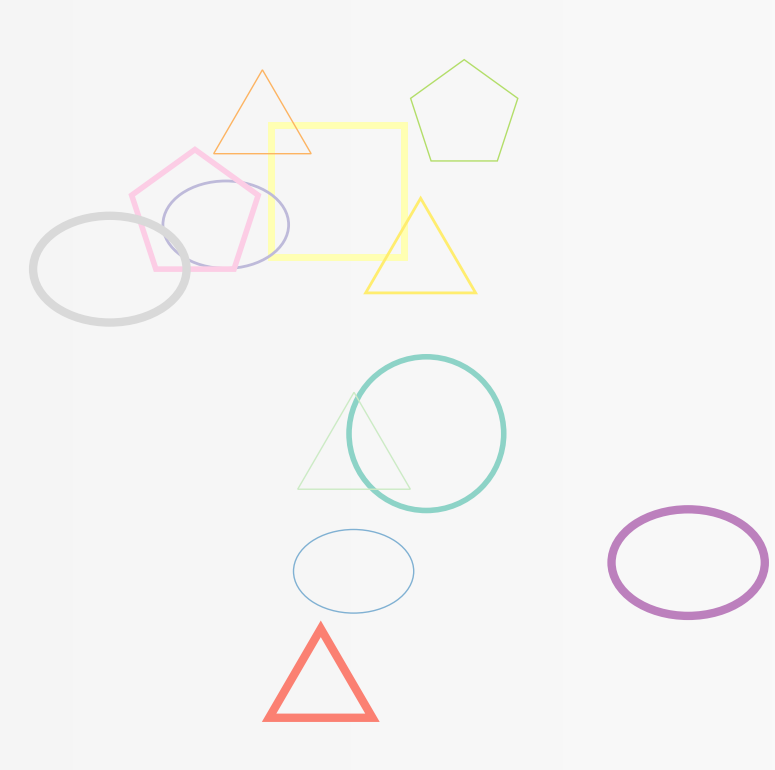[{"shape": "circle", "thickness": 2, "radius": 0.5, "center": [0.55, 0.437]}, {"shape": "square", "thickness": 2.5, "radius": 0.43, "center": [0.435, 0.752]}, {"shape": "oval", "thickness": 1, "radius": 0.41, "center": [0.291, 0.708]}, {"shape": "triangle", "thickness": 3, "radius": 0.39, "center": [0.414, 0.106]}, {"shape": "oval", "thickness": 0.5, "radius": 0.39, "center": [0.456, 0.258]}, {"shape": "triangle", "thickness": 0.5, "radius": 0.36, "center": [0.339, 0.837]}, {"shape": "pentagon", "thickness": 0.5, "radius": 0.36, "center": [0.599, 0.85]}, {"shape": "pentagon", "thickness": 2, "radius": 0.43, "center": [0.252, 0.72]}, {"shape": "oval", "thickness": 3, "radius": 0.5, "center": [0.142, 0.65]}, {"shape": "oval", "thickness": 3, "radius": 0.49, "center": [0.888, 0.269]}, {"shape": "triangle", "thickness": 0.5, "radius": 0.42, "center": [0.457, 0.407]}, {"shape": "triangle", "thickness": 1, "radius": 0.41, "center": [0.543, 0.661]}]